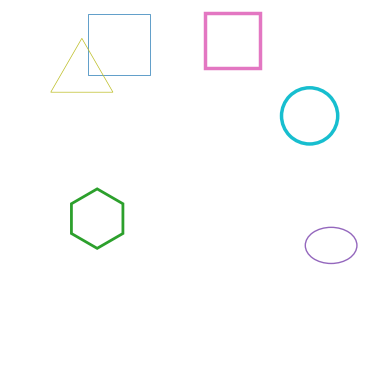[{"shape": "square", "thickness": 0.5, "radius": 0.4, "center": [0.309, 0.884]}, {"shape": "hexagon", "thickness": 2, "radius": 0.39, "center": [0.252, 0.432]}, {"shape": "oval", "thickness": 1, "radius": 0.34, "center": [0.86, 0.363]}, {"shape": "square", "thickness": 2.5, "radius": 0.36, "center": [0.603, 0.894]}, {"shape": "triangle", "thickness": 0.5, "radius": 0.47, "center": [0.213, 0.807]}, {"shape": "circle", "thickness": 2.5, "radius": 0.36, "center": [0.804, 0.699]}]